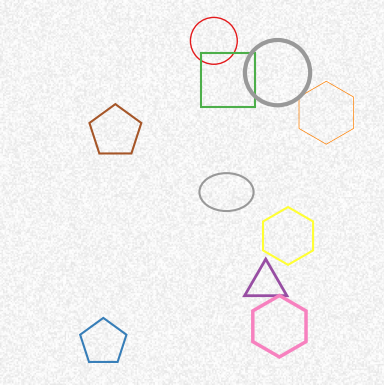[{"shape": "circle", "thickness": 1, "radius": 0.3, "center": [0.555, 0.894]}, {"shape": "pentagon", "thickness": 1.5, "radius": 0.32, "center": [0.268, 0.111]}, {"shape": "square", "thickness": 1.5, "radius": 0.35, "center": [0.592, 0.791]}, {"shape": "triangle", "thickness": 2, "radius": 0.32, "center": [0.69, 0.264]}, {"shape": "hexagon", "thickness": 0.5, "radius": 0.41, "center": [0.847, 0.707]}, {"shape": "hexagon", "thickness": 1.5, "radius": 0.38, "center": [0.748, 0.387]}, {"shape": "pentagon", "thickness": 1.5, "radius": 0.35, "center": [0.3, 0.659]}, {"shape": "hexagon", "thickness": 2.5, "radius": 0.4, "center": [0.726, 0.153]}, {"shape": "circle", "thickness": 3, "radius": 0.42, "center": [0.721, 0.811]}, {"shape": "oval", "thickness": 1.5, "radius": 0.35, "center": [0.588, 0.501]}]